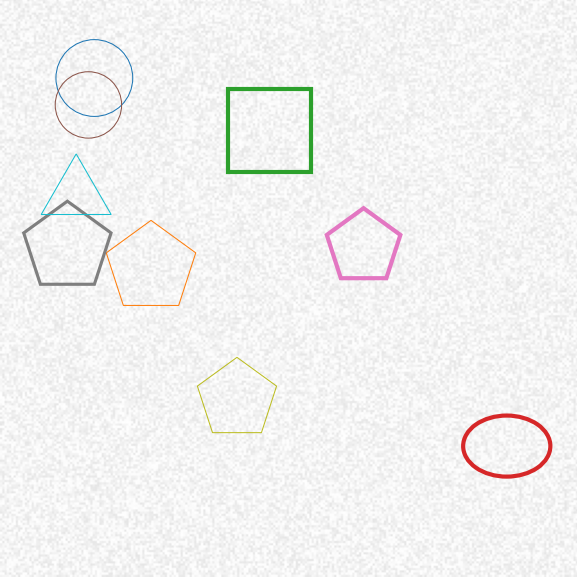[{"shape": "circle", "thickness": 0.5, "radius": 0.33, "center": [0.163, 0.864]}, {"shape": "pentagon", "thickness": 0.5, "radius": 0.41, "center": [0.261, 0.536]}, {"shape": "square", "thickness": 2, "radius": 0.36, "center": [0.467, 0.773]}, {"shape": "oval", "thickness": 2, "radius": 0.38, "center": [0.877, 0.227]}, {"shape": "circle", "thickness": 0.5, "radius": 0.29, "center": [0.153, 0.817]}, {"shape": "pentagon", "thickness": 2, "radius": 0.34, "center": [0.63, 0.572]}, {"shape": "pentagon", "thickness": 1.5, "radius": 0.4, "center": [0.117, 0.571]}, {"shape": "pentagon", "thickness": 0.5, "radius": 0.36, "center": [0.41, 0.308]}, {"shape": "triangle", "thickness": 0.5, "radius": 0.35, "center": [0.132, 0.663]}]